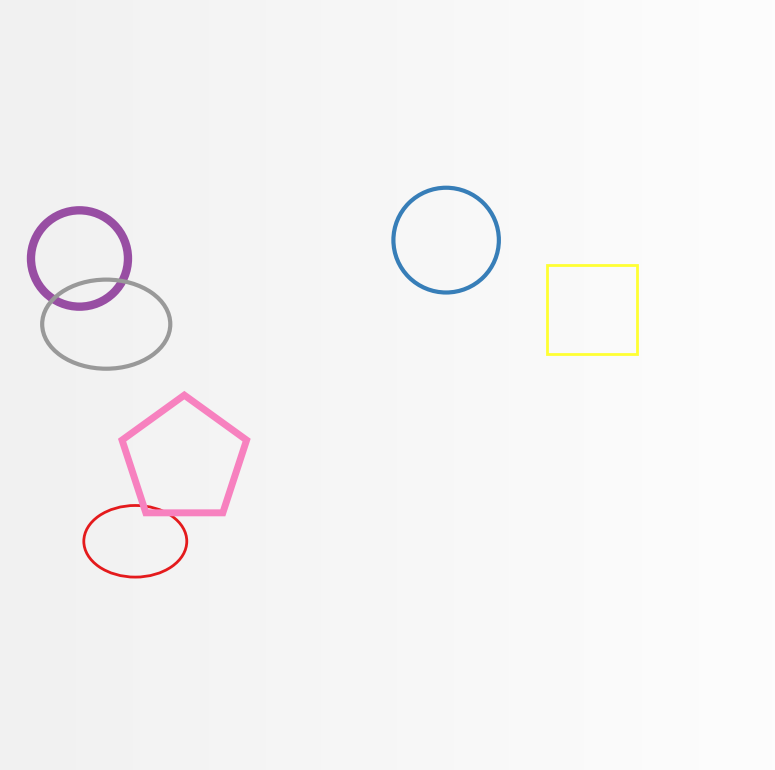[{"shape": "oval", "thickness": 1, "radius": 0.33, "center": [0.175, 0.297]}, {"shape": "circle", "thickness": 1.5, "radius": 0.34, "center": [0.576, 0.688]}, {"shape": "circle", "thickness": 3, "radius": 0.31, "center": [0.103, 0.664]}, {"shape": "square", "thickness": 1, "radius": 0.29, "center": [0.764, 0.598]}, {"shape": "pentagon", "thickness": 2.5, "radius": 0.42, "center": [0.238, 0.402]}, {"shape": "oval", "thickness": 1.5, "radius": 0.41, "center": [0.137, 0.579]}]